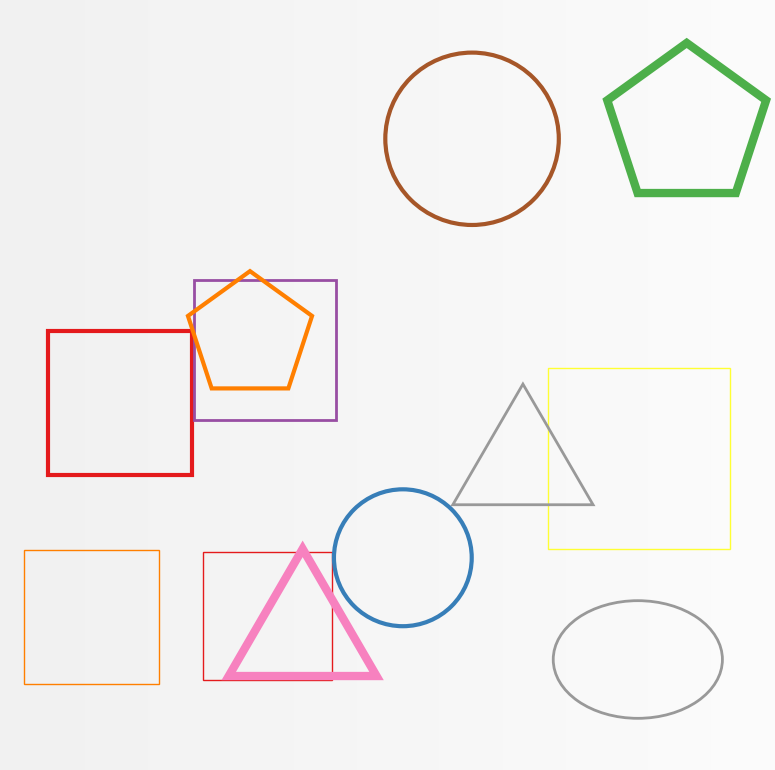[{"shape": "square", "thickness": 1.5, "radius": 0.47, "center": [0.155, 0.477]}, {"shape": "square", "thickness": 0.5, "radius": 0.41, "center": [0.345, 0.2]}, {"shape": "circle", "thickness": 1.5, "radius": 0.44, "center": [0.52, 0.276]}, {"shape": "pentagon", "thickness": 3, "radius": 0.54, "center": [0.886, 0.836]}, {"shape": "square", "thickness": 1, "radius": 0.46, "center": [0.342, 0.545]}, {"shape": "pentagon", "thickness": 1.5, "radius": 0.42, "center": [0.323, 0.564]}, {"shape": "square", "thickness": 0.5, "radius": 0.44, "center": [0.118, 0.198]}, {"shape": "square", "thickness": 0.5, "radius": 0.59, "center": [0.824, 0.405]}, {"shape": "circle", "thickness": 1.5, "radius": 0.56, "center": [0.609, 0.82]}, {"shape": "triangle", "thickness": 3, "radius": 0.55, "center": [0.391, 0.177]}, {"shape": "triangle", "thickness": 1, "radius": 0.52, "center": [0.675, 0.397]}, {"shape": "oval", "thickness": 1, "radius": 0.55, "center": [0.823, 0.144]}]